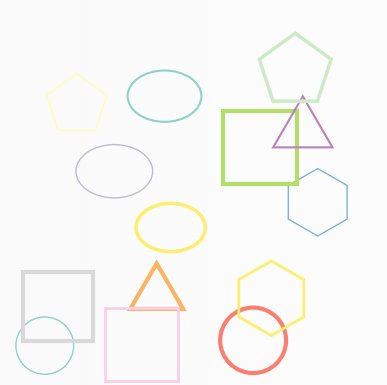[{"shape": "oval", "thickness": 1.5, "radius": 0.48, "center": [0.425, 0.75]}, {"shape": "circle", "thickness": 1, "radius": 0.37, "center": [0.116, 0.102]}, {"shape": "pentagon", "thickness": 1, "radius": 0.41, "center": [0.198, 0.727]}, {"shape": "oval", "thickness": 1, "radius": 0.49, "center": [0.295, 0.555]}, {"shape": "circle", "thickness": 3, "radius": 0.43, "center": [0.653, 0.116]}, {"shape": "hexagon", "thickness": 1, "radius": 0.44, "center": [0.82, 0.475]}, {"shape": "triangle", "thickness": 3, "radius": 0.39, "center": [0.404, 0.237]}, {"shape": "square", "thickness": 3, "radius": 0.48, "center": [0.672, 0.617]}, {"shape": "square", "thickness": 2, "radius": 0.47, "center": [0.365, 0.106]}, {"shape": "square", "thickness": 3, "radius": 0.45, "center": [0.15, 0.203]}, {"shape": "triangle", "thickness": 1.5, "radius": 0.44, "center": [0.781, 0.661]}, {"shape": "pentagon", "thickness": 2.5, "radius": 0.49, "center": [0.762, 0.816]}, {"shape": "hexagon", "thickness": 2, "radius": 0.48, "center": [0.7, 0.225]}, {"shape": "oval", "thickness": 2.5, "radius": 0.45, "center": [0.441, 0.409]}]